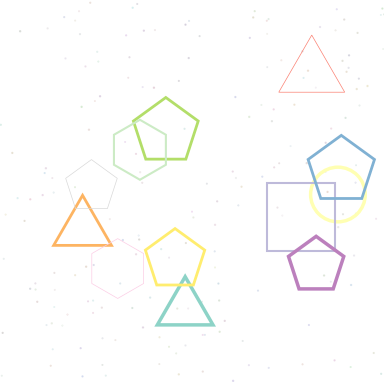[{"shape": "triangle", "thickness": 2.5, "radius": 0.42, "center": [0.481, 0.198]}, {"shape": "circle", "thickness": 2.5, "radius": 0.35, "center": [0.878, 0.495]}, {"shape": "square", "thickness": 1.5, "radius": 0.45, "center": [0.782, 0.437]}, {"shape": "triangle", "thickness": 0.5, "radius": 0.49, "center": [0.81, 0.81]}, {"shape": "pentagon", "thickness": 2, "radius": 0.45, "center": [0.886, 0.558]}, {"shape": "triangle", "thickness": 2, "radius": 0.43, "center": [0.214, 0.406]}, {"shape": "pentagon", "thickness": 2, "radius": 0.44, "center": [0.431, 0.658]}, {"shape": "hexagon", "thickness": 0.5, "radius": 0.39, "center": [0.306, 0.303]}, {"shape": "pentagon", "thickness": 0.5, "radius": 0.35, "center": [0.238, 0.515]}, {"shape": "pentagon", "thickness": 2.5, "radius": 0.38, "center": [0.821, 0.311]}, {"shape": "hexagon", "thickness": 1.5, "radius": 0.39, "center": [0.363, 0.611]}, {"shape": "pentagon", "thickness": 2, "radius": 0.41, "center": [0.455, 0.325]}]